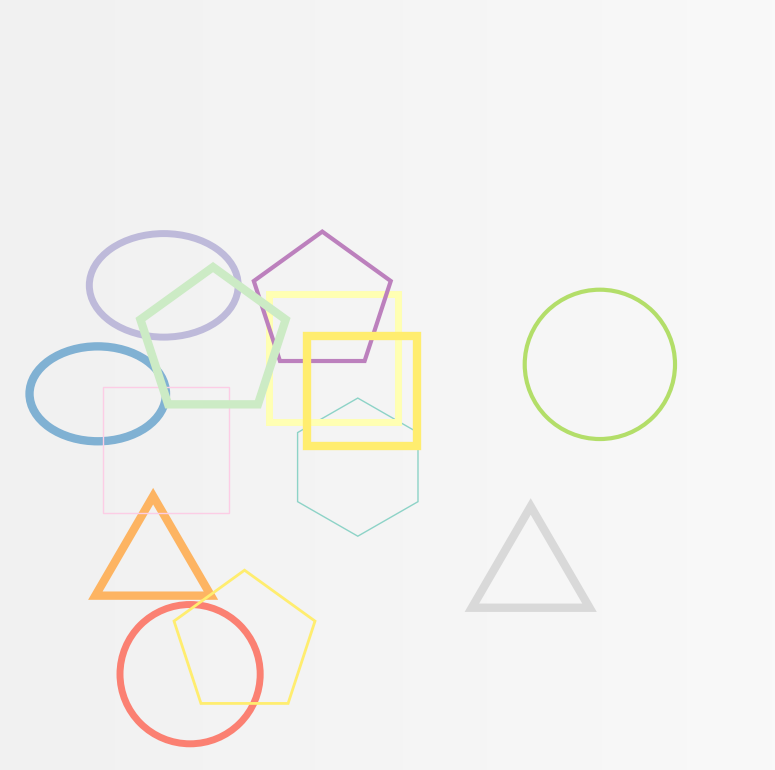[{"shape": "hexagon", "thickness": 0.5, "radius": 0.45, "center": [0.462, 0.393]}, {"shape": "square", "thickness": 2.5, "radius": 0.42, "center": [0.43, 0.535]}, {"shape": "oval", "thickness": 2.5, "radius": 0.48, "center": [0.211, 0.629]}, {"shape": "circle", "thickness": 2.5, "radius": 0.45, "center": [0.245, 0.124]}, {"shape": "oval", "thickness": 3, "radius": 0.44, "center": [0.126, 0.489]}, {"shape": "triangle", "thickness": 3, "radius": 0.43, "center": [0.198, 0.269]}, {"shape": "circle", "thickness": 1.5, "radius": 0.48, "center": [0.774, 0.527]}, {"shape": "square", "thickness": 0.5, "radius": 0.41, "center": [0.214, 0.416]}, {"shape": "triangle", "thickness": 3, "radius": 0.44, "center": [0.685, 0.255]}, {"shape": "pentagon", "thickness": 1.5, "radius": 0.46, "center": [0.416, 0.606]}, {"shape": "pentagon", "thickness": 3, "radius": 0.49, "center": [0.275, 0.555]}, {"shape": "square", "thickness": 3, "radius": 0.36, "center": [0.467, 0.492]}, {"shape": "pentagon", "thickness": 1, "radius": 0.48, "center": [0.316, 0.164]}]